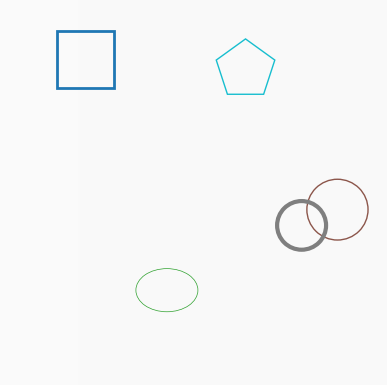[{"shape": "square", "thickness": 2, "radius": 0.37, "center": [0.22, 0.845]}, {"shape": "oval", "thickness": 0.5, "radius": 0.4, "center": [0.431, 0.246]}, {"shape": "circle", "thickness": 1, "radius": 0.39, "center": [0.871, 0.455]}, {"shape": "circle", "thickness": 3, "radius": 0.32, "center": [0.778, 0.415]}, {"shape": "pentagon", "thickness": 1, "radius": 0.4, "center": [0.634, 0.819]}]